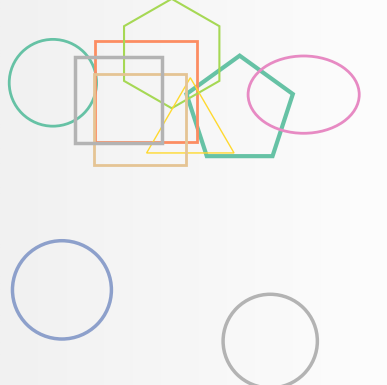[{"shape": "pentagon", "thickness": 3, "radius": 0.72, "center": [0.618, 0.711]}, {"shape": "circle", "thickness": 2, "radius": 0.56, "center": [0.137, 0.785]}, {"shape": "square", "thickness": 2, "radius": 0.66, "center": [0.376, 0.763]}, {"shape": "circle", "thickness": 2.5, "radius": 0.64, "center": [0.16, 0.247]}, {"shape": "oval", "thickness": 2, "radius": 0.72, "center": [0.784, 0.754]}, {"shape": "hexagon", "thickness": 1.5, "radius": 0.71, "center": [0.443, 0.861]}, {"shape": "triangle", "thickness": 1, "radius": 0.65, "center": [0.491, 0.668]}, {"shape": "square", "thickness": 2, "radius": 0.59, "center": [0.362, 0.689]}, {"shape": "circle", "thickness": 2.5, "radius": 0.61, "center": [0.697, 0.114]}, {"shape": "square", "thickness": 2.5, "radius": 0.56, "center": [0.306, 0.74]}]